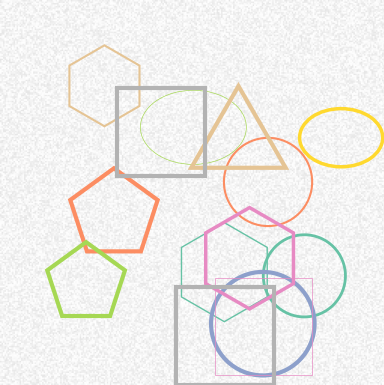[{"shape": "circle", "thickness": 2, "radius": 0.53, "center": [0.791, 0.284]}, {"shape": "hexagon", "thickness": 1, "radius": 0.64, "center": [0.583, 0.293]}, {"shape": "circle", "thickness": 1.5, "radius": 0.57, "center": [0.696, 0.527]}, {"shape": "pentagon", "thickness": 3, "radius": 0.6, "center": [0.296, 0.444]}, {"shape": "circle", "thickness": 3, "radius": 0.67, "center": [0.683, 0.159]}, {"shape": "hexagon", "thickness": 2.5, "radius": 0.66, "center": [0.648, 0.329]}, {"shape": "square", "thickness": 0.5, "radius": 0.63, "center": [0.684, 0.151]}, {"shape": "oval", "thickness": 0.5, "radius": 0.69, "center": [0.502, 0.669]}, {"shape": "pentagon", "thickness": 3, "radius": 0.53, "center": [0.224, 0.265]}, {"shape": "oval", "thickness": 2.5, "radius": 0.54, "center": [0.886, 0.642]}, {"shape": "hexagon", "thickness": 1.5, "radius": 0.53, "center": [0.271, 0.777]}, {"shape": "triangle", "thickness": 3, "radius": 0.71, "center": [0.619, 0.635]}, {"shape": "square", "thickness": 3, "radius": 0.57, "center": [0.418, 0.657]}, {"shape": "square", "thickness": 3, "radius": 0.64, "center": [0.585, 0.126]}]